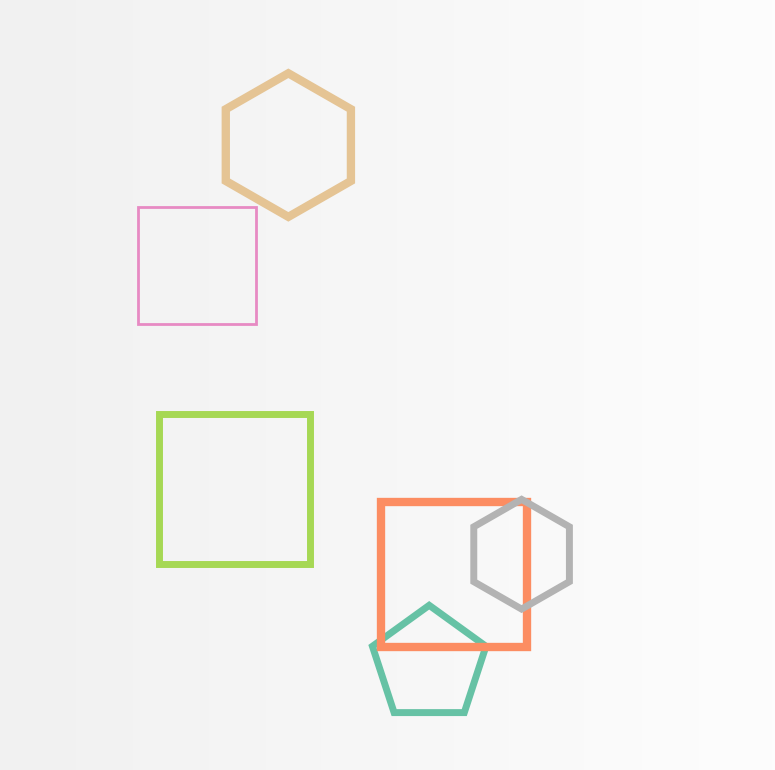[{"shape": "pentagon", "thickness": 2.5, "radius": 0.39, "center": [0.554, 0.137]}, {"shape": "square", "thickness": 3, "radius": 0.47, "center": [0.586, 0.253]}, {"shape": "square", "thickness": 1, "radius": 0.38, "center": [0.254, 0.655]}, {"shape": "square", "thickness": 2.5, "radius": 0.49, "center": [0.303, 0.365]}, {"shape": "hexagon", "thickness": 3, "radius": 0.47, "center": [0.372, 0.812]}, {"shape": "hexagon", "thickness": 2.5, "radius": 0.36, "center": [0.673, 0.28]}]